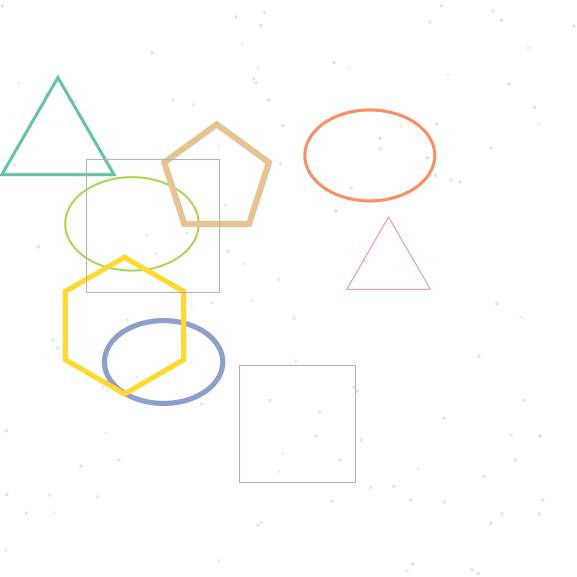[{"shape": "triangle", "thickness": 1.5, "radius": 0.56, "center": [0.1, 0.753]}, {"shape": "oval", "thickness": 1.5, "radius": 0.56, "center": [0.64, 0.73]}, {"shape": "oval", "thickness": 2.5, "radius": 0.51, "center": [0.283, 0.372]}, {"shape": "triangle", "thickness": 0.5, "radius": 0.42, "center": [0.673, 0.54]}, {"shape": "oval", "thickness": 1, "radius": 0.58, "center": [0.229, 0.611]}, {"shape": "hexagon", "thickness": 2.5, "radius": 0.59, "center": [0.216, 0.435]}, {"shape": "pentagon", "thickness": 3, "radius": 0.48, "center": [0.375, 0.688]}, {"shape": "square", "thickness": 0.5, "radius": 0.5, "center": [0.515, 0.266]}, {"shape": "square", "thickness": 0.5, "radius": 0.57, "center": [0.264, 0.609]}]